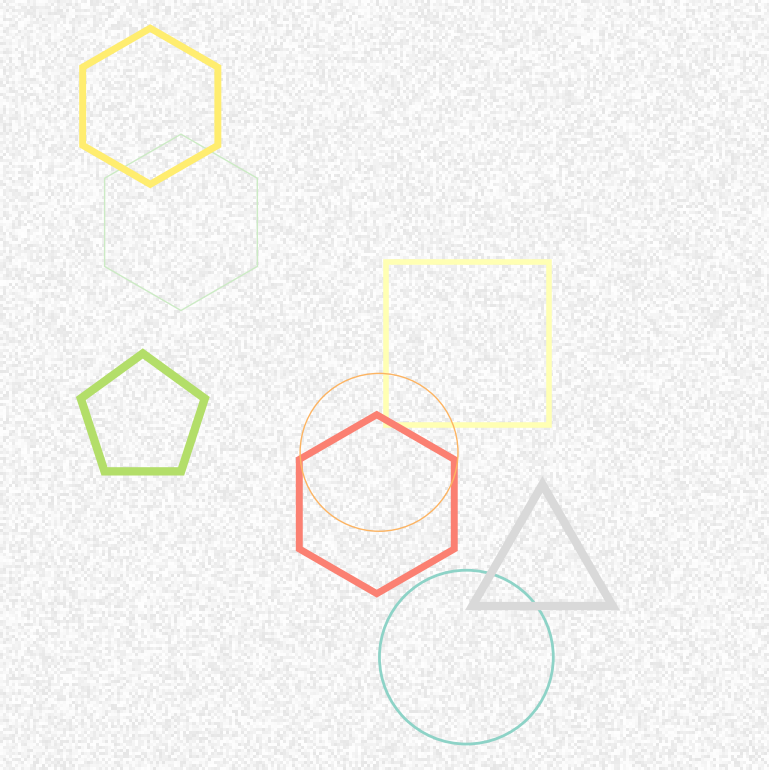[{"shape": "circle", "thickness": 1, "radius": 0.56, "center": [0.606, 0.147]}, {"shape": "square", "thickness": 2, "radius": 0.53, "center": [0.607, 0.554]}, {"shape": "hexagon", "thickness": 2.5, "radius": 0.58, "center": [0.489, 0.345]}, {"shape": "circle", "thickness": 0.5, "radius": 0.51, "center": [0.492, 0.413]}, {"shape": "pentagon", "thickness": 3, "radius": 0.42, "center": [0.185, 0.456]}, {"shape": "triangle", "thickness": 3, "radius": 0.53, "center": [0.704, 0.266]}, {"shape": "hexagon", "thickness": 0.5, "radius": 0.57, "center": [0.235, 0.711]}, {"shape": "hexagon", "thickness": 2.5, "radius": 0.51, "center": [0.195, 0.862]}]